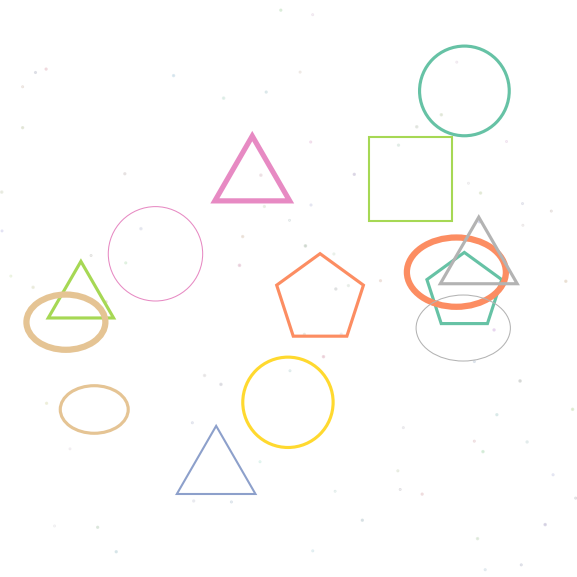[{"shape": "circle", "thickness": 1.5, "radius": 0.39, "center": [0.804, 0.842]}, {"shape": "pentagon", "thickness": 1.5, "radius": 0.34, "center": [0.804, 0.494]}, {"shape": "pentagon", "thickness": 1.5, "radius": 0.39, "center": [0.554, 0.481]}, {"shape": "oval", "thickness": 3, "radius": 0.43, "center": [0.79, 0.528]}, {"shape": "triangle", "thickness": 1, "radius": 0.39, "center": [0.374, 0.183]}, {"shape": "triangle", "thickness": 2.5, "radius": 0.37, "center": [0.437, 0.689]}, {"shape": "circle", "thickness": 0.5, "radius": 0.41, "center": [0.269, 0.56]}, {"shape": "square", "thickness": 1, "radius": 0.36, "center": [0.711, 0.689]}, {"shape": "triangle", "thickness": 1.5, "radius": 0.33, "center": [0.14, 0.481]}, {"shape": "circle", "thickness": 1.5, "radius": 0.39, "center": [0.499, 0.302]}, {"shape": "oval", "thickness": 3, "radius": 0.34, "center": [0.114, 0.441]}, {"shape": "oval", "thickness": 1.5, "radius": 0.29, "center": [0.163, 0.29]}, {"shape": "triangle", "thickness": 1.5, "radius": 0.38, "center": [0.829, 0.546]}, {"shape": "oval", "thickness": 0.5, "radius": 0.41, "center": [0.802, 0.431]}]